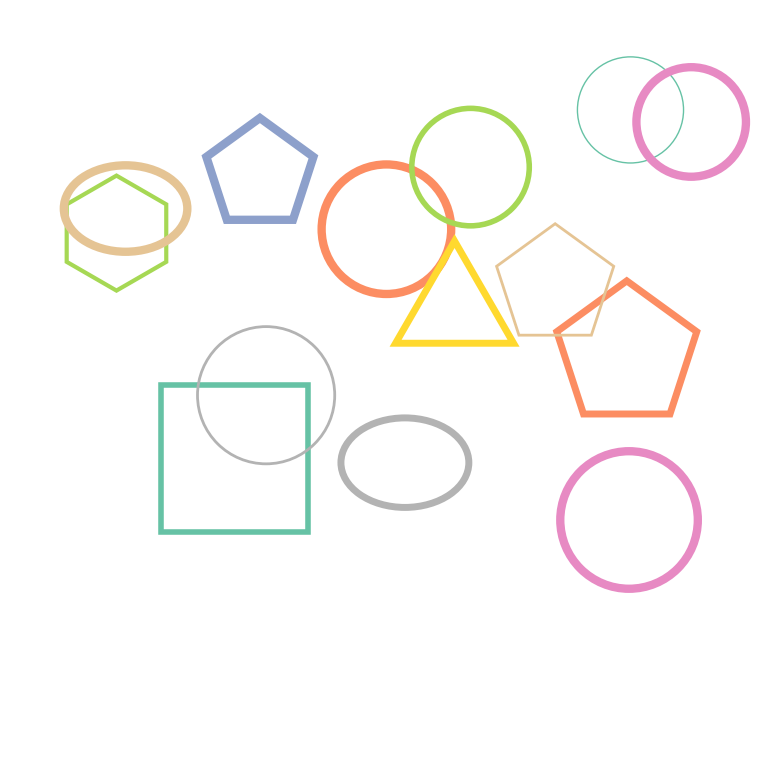[{"shape": "square", "thickness": 2, "radius": 0.48, "center": [0.304, 0.405]}, {"shape": "circle", "thickness": 0.5, "radius": 0.34, "center": [0.819, 0.857]}, {"shape": "pentagon", "thickness": 2.5, "radius": 0.48, "center": [0.814, 0.54]}, {"shape": "circle", "thickness": 3, "radius": 0.42, "center": [0.502, 0.702]}, {"shape": "pentagon", "thickness": 3, "radius": 0.37, "center": [0.338, 0.774]}, {"shape": "circle", "thickness": 3, "radius": 0.45, "center": [0.817, 0.325]}, {"shape": "circle", "thickness": 3, "radius": 0.36, "center": [0.898, 0.842]}, {"shape": "hexagon", "thickness": 1.5, "radius": 0.37, "center": [0.151, 0.697]}, {"shape": "circle", "thickness": 2, "radius": 0.38, "center": [0.611, 0.783]}, {"shape": "triangle", "thickness": 2.5, "radius": 0.44, "center": [0.59, 0.598]}, {"shape": "oval", "thickness": 3, "radius": 0.4, "center": [0.163, 0.729]}, {"shape": "pentagon", "thickness": 1, "radius": 0.4, "center": [0.721, 0.629]}, {"shape": "circle", "thickness": 1, "radius": 0.45, "center": [0.346, 0.487]}, {"shape": "oval", "thickness": 2.5, "radius": 0.42, "center": [0.526, 0.399]}]